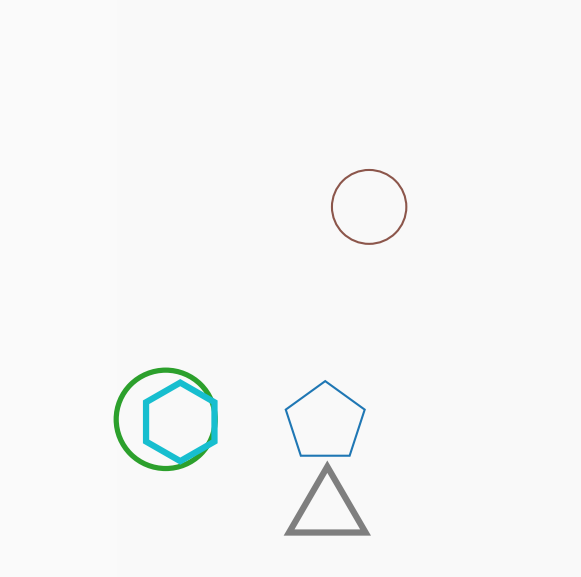[{"shape": "pentagon", "thickness": 1, "radius": 0.36, "center": [0.56, 0.268]}, {"shape": "circle", "thickness": 2.5, "radius": 0.43, "center": [0.285, 0.273]}, {"shape": "circle", "thickness": 1, "radius": 0.32, "center": [0.635, 0.641]}, {"shape": "triangle", "thickness": 3, "radius": 0.38, "center": [0.563, 0.115]}, {"shape": "hexagon", "thickness": 3, "radius": 0.34, "center": [0.31, 0.269]}]